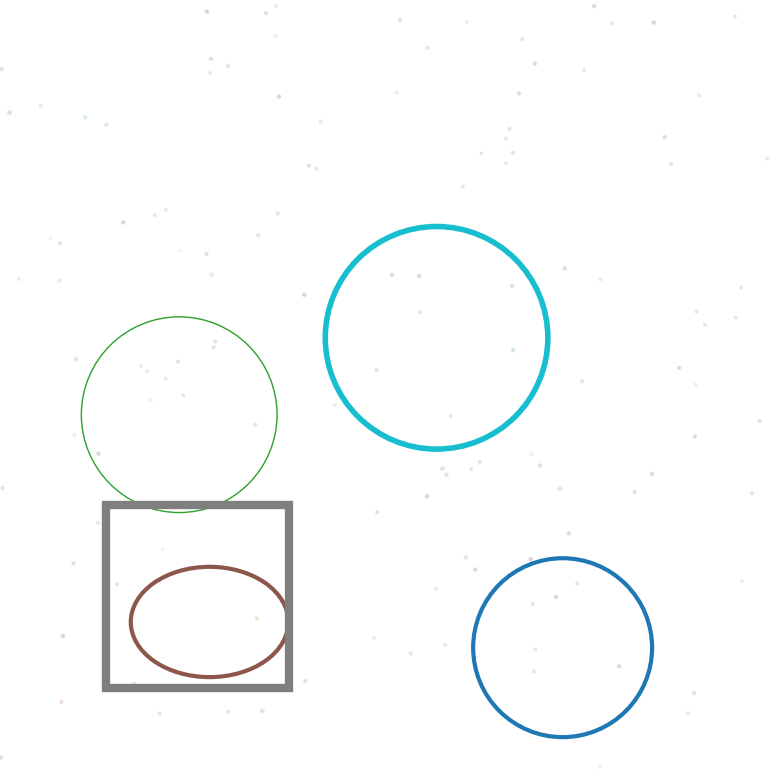[{"shape": "circle", "thickness": 1.5, "radius": 0.58, "center": [0.731, 0.159]}, {"shape": "circle", "thickness": 0.5, "radius": 0.64, "center": [0.233, 0.461]}, {"shape": "oval", "thickness": 1.5, "radius": 0.51, "center": [0.272, 0.192]}, {"shape": "square", "thickness": 3, "radius": 0.59, "center": [0.256, 0.225]}, {"shape": "circle", "thickness": 2, "radius": 0.72, "center": [0.567, 0.561]}]